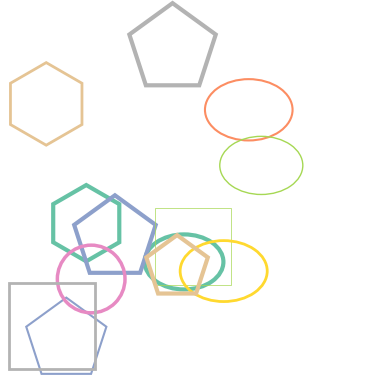[{"shape": "hexagon", "thickness": 3, "radius": 0.5, "center": [0.224, 0.42]}, {"shape": "oval", "thickness": 3, "radius": 0.51, "center": [0.478, 0.32]}, {"shape": "oval", "thickness": 1.5, "radius": 0.57, "center": [0.646, 0.715]}, {"shape": "pentagon", "thickness": 3, "radius": 0.56, "center": [0.299, 0.381]}, {"shape": "pentagon", "thickness": 1.5, "radius": 0.55, "center": [0.172, 0.118]}, {"shape": "circle", "thickness": 2.5, "radius": 0.44, "center": [0.237, 0.275]}, {"shape": "square", "thickness": 0.5, "radius": 0.5, "center": [0.502, 0.36]}, {"shape": "oval", "thickness": 1, "radius": 0.54, "center": [0.679, 0.57]}, {"shape": "oval", "thickness": 2, "radius": 0.57, "center": [0.581, 0.296]}, {"shape": "pentagon", "thickness": 3, "radius": 0.42, "center": [0.46, 0.305]}, {"shape": "hexagon", "thickness": 2, "radius": 0.54, "center": [0.12, 0.73]}, {"shape": "square", "thickness": 2, "radius": 0.56, "center": [0.135, 0.154]}, {"shape": "pentagon", "thickness": 3, "radius": 0.59, "center": [0.448, 0.874]}]